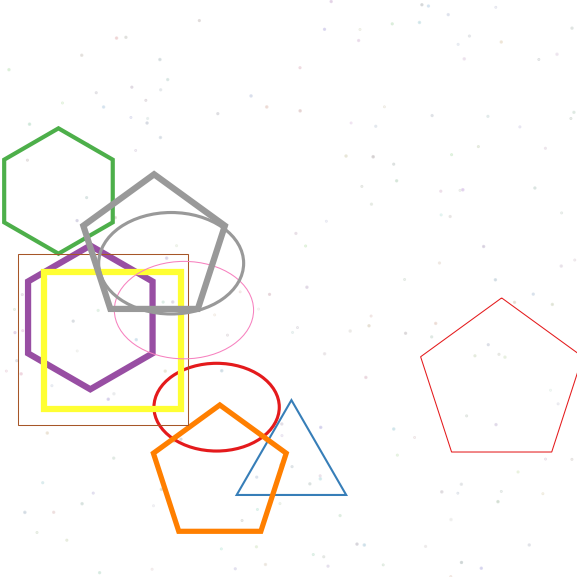[{"shape": "oval", "thickness": 1.5, "radius": 0.54, "center": [0.375, 0.294]}, {"shape": "pentagon", "thickness": 0.5, "radius": 0.74, "center": [0.869, 0.336]}, {"shape": "triangle", "thickness": 1, "radius": 0.55, "center": [0.505, 0.197]}, {"shape": "hexagon", "thickness": 2, "radius": 0.54, "center": [0.101, 0.668]}, {"shape": "hexagon", "thickness": 3, "radius": 0.62, "center": [0.156, 0.45]}, {"shape": "pentagon", "thickness": 2.5, "radius": 0.6, "center": [0.381, 0.177]}, {"shape": "square", "thickness": 3, "radius": 0.6, "center": [0.195, 0.41]}, {"shape": "square", "thickness": 0.5, "radius": 0.74, "center": [0.178, 0.411]}, {"shape": "oval", "thickness": 0.5, "radius": 0.6, "center": [0.319, 0.462]}, {"shape": "pentagon", "thickness": 3, "radius": 0.64, "center": [0.267, 0.568]}, {"shape": "oval", "thickness": 1.5, "radius": 0.63, "center": [0.296, 0.543]}]